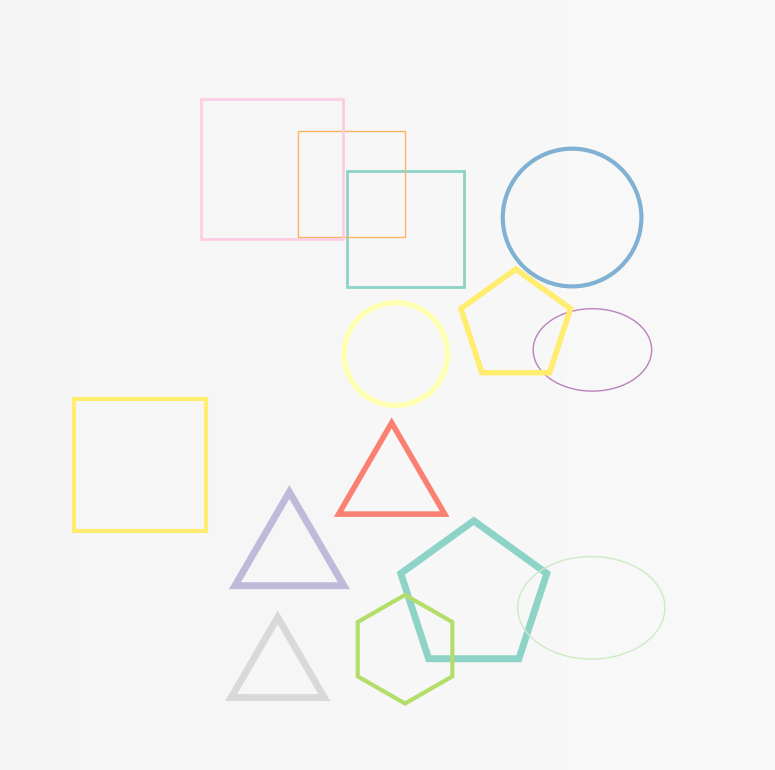[{"shape": "pentagon", "thickness": 2.5, "radius": 0.5, "center": [0.611, 0.225]}, {"shape": "square", "thickness": 1, "radius": 0.38, "center": [0.523, 0.703]}, {"shape": "circle", "thickness": 2, "radius": 0.33, "center": [0.511, 0.54]}, {"shape": "triangle", "thickness": 2.5, "radius": 0.41, "center": [0.373, 0.28]}, {"shape": "triangle", "thickness": 2, "radius": 0.4, "center": [0.505, 0.372]}, {"shape": "circle", "thickness": 1.5, "radius": 0.45, "center": [0.738, 0.717]}, {"shape": "square", "thickness": 0.5, "radius": 0.34, "center": [0.453, 0.761]}, {"shape": "hexagon", "thickness": 1.5, "radius": 0.35, "center": [0.523, 0.157]}, {"shape": "square", "thickness": 1, "radius": 0.46, "center": [0.351, 0.78]}, {"shape": "triangle", "thickness": 2.5, "radius": 0.35, "center": [0.358, 0.129]}, {"shape": "oval", "thickness": 0.5, "radius": 0.38, "center": [0.764, 0.546]}, {"shape": "oval", "thickness": 0.5, "radius": 0.48, "center": [0.763, 0.211]}, {"shape": "square", "thickness": 1.5, "radius": 0.43, "center": [0.18, 0.396]}, {"shape": "pentagon", "thickness": 2, "radius": 0.37, "center": [0.665, 0.576]}]